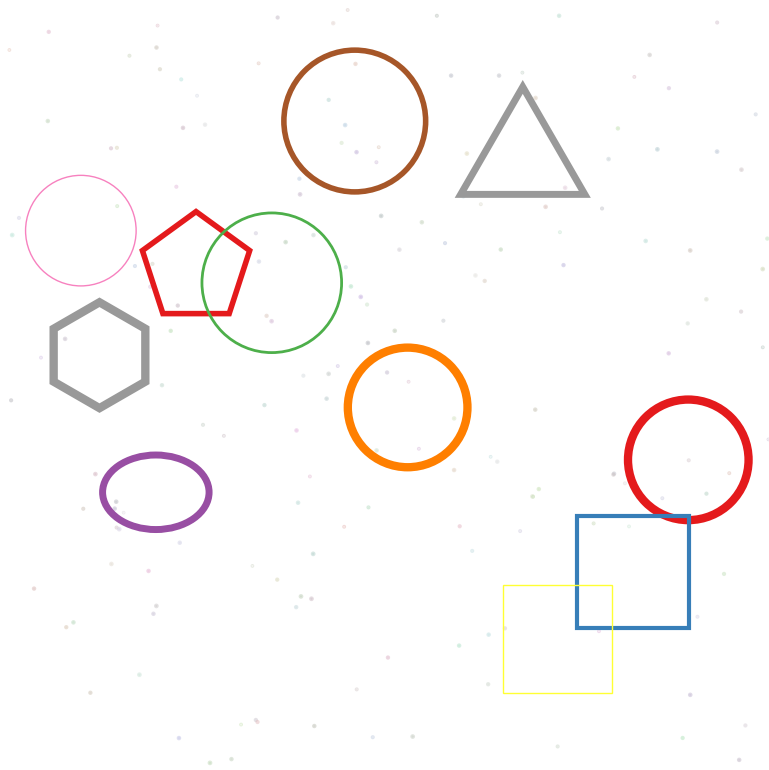[{"shape": "circle", "thickness": 3, "radius": 0.39, "center": [0.894, 0.403]}, {"shape": "pentagon", "thickness": 2, "radius": 0.37, "center": [0.255, 0.652]}, {"shape": "square", "thickness": 1.5, "radius": 0.36, "center": [0.823, 0.257]}, {"shape": "circle", "thickness": 1, "radius": 0.45, "center": [0.353, 0.633]}, {"shape": "oval", "thickness": 2.5, "radius": 0.35, "center": [0.202, 0.361]}, {"shape": "circle", "thickness": 3, "radius": 0.39, "center": [0.529, 0.471]}, {"shape": "square", "thickness": 0.5, "radius": 0.35, "center": [0.724, 0.17]}, {"shape": "circle", "thickness": 2, "radius": 0.46, "center": [0.461, 0.843]}, {"shape": "circle", "thickness": 0.5, "radius": 0.36, "center": [0.105, 0.7]}, {"shape": "triangle", "thickness": 2.5, "radius": 0.47, "center": [0.679, 0.794]}, {"shape": "hexagon", "thickness": 3, "radius": 0.34, "center": [0.129, 0.539]}]